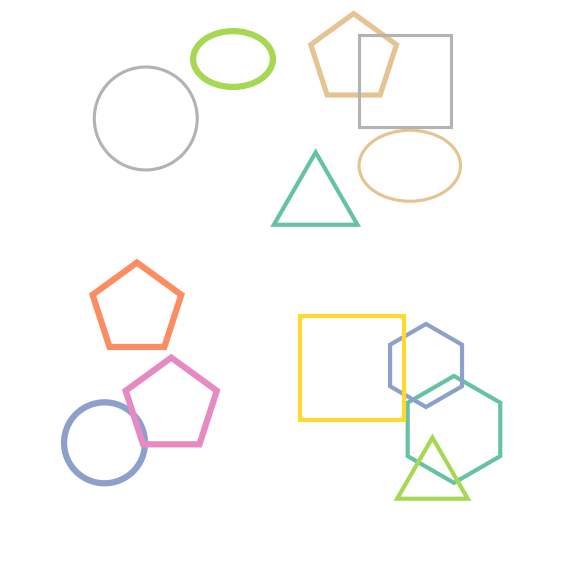[{"shape": "hexagon", "thickness": 2, "radius": 0.46, "center": [0.786, 0.256]}, {"shape": "triangle", "thickness": 2, "radius": 0.42, "center": [0.547, 0.652]}, {"shape": "pentagon", "thickness": 3, "radius": 0.4, "center": [0.237, 0.464]}, {"shape": "circle", "thickness": 3, "radius": 0.35, "center": [0.181, 0.232]}, {"shape": "hexagon", "thickness": 2, "radius": 0.36, "center": [0.738, 0.366]}, {"shape": "pentagon", "thickness": 3, "radius": 0.41, "center": [0.297, 0.297]}, {"shape": "triangle", "thickness": 2, "radius": 0.35, "center": [0.749, 0.171]}, {"shape": "oval", "thickness": 3, "radius": 0.35, "center": [0.403, 0.897]}, {"shape": "square", "thickness": 2, "radius": 0.45, "center": [0.609, 0.362]}, {"shape": "oval", "thickness": 1.5, "radius": 0.44, "center": [0.71, 0.712]}, {"shape": "pentagon", "thickness": 2.5, "radius": 0.39, "center": [0.612, 0.898]}, {"shape": "square", "thickness": 1.5, "radius": 0.4, "center": [0.702, 0.858]}, {"shape": "circle", "thickness": 1.5, "radius": 0.45, "center": [0.252, 0.794]}]